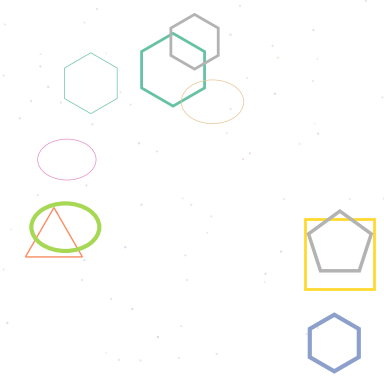[{"shape": "hexagon", "thickness": 0.5, "radius": 0.4, "center": [0.236, 0.784]}, {"shape": "hexagon", "thickness": 2, "radius": 0.47, "center": [0.45, 0.819]}, {"shape": "triangle", "thickness": 1, "radius": 0.43, "center": [0.14, 0.375]}, {"shape": "hexagon", "thickness": 3, "radius": 0.37, "center": [0.868, 0.109]}, {"shape": "oval", "thickness": 0.5, "radius": 0.38, "center": [0.174, 0.586]}, {"shape": "oval", "thickness": 3, "radius": 0.44, "center": [0.17, 0.41]}, {"shape": "square", "thickness": 2, "radius": 0.45, "center": [0.882, 0.34]}, {"shape": "oval", "thickness": 0.5, "radius": 0.41, "center": [0.552, 0.736]}, {"shape": "hexagon", "thickness": 2, "radius": 0.36, "center": [0.505, 0.892]}, {"shape": "pentagon", "thickness": 2.5, "radius": 0.43, "center": [0.883, 0.366]}]